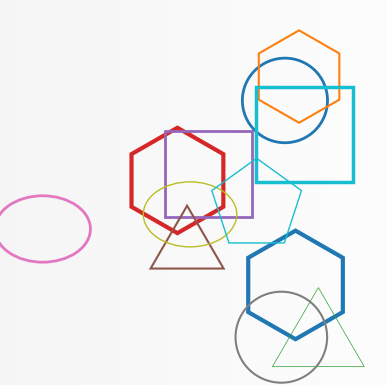[{"shape": "hexagon", "thickness": 3, "radius": 0.7, "center": [0.763, 0.26]}, {"shape": "circle", "thickness": 2, "radius": 0.55, "center": [0.735, 0.739]}, {"shape": "hexagon", "thickness": 1.5, "radius": 0.6, "center": [0.772, 0.801]}, {"shape": "triangle", "thickness": 0.5, "radius": 0.68, "center": [0.822, 0.116]}, {"shape": "hexagon", "thickness": 3, "radius": 0.68, "center": [0.458, 0.531]}, {"shape": "square", "thickness": 2, "radius": 0.56, "center": [0.538, 0.548]}, {"shape": "triangle", "thickness": 1.5, "radius": 0.54, "center": [0.483, 0.357]}, {"shape": "oval", "thickness": 2, "radius": 0.62, "center": [0.11, 0.405]}, {"shape": "circle", "thickness": 1.5, "radius": 0.59, "center": [0.726, 0.124]}, {"shape": "oval", "thickness": 1, "radius": 0.6, "center": [0.49, 0.443]}, {"shape": "pentagon", "thickness": 1, "radius": 0.61, "center": [0.662, 0.467]}, {"shape": "square", "thickness": 2.5, "radius": 0.62, "center": [0.786, 0.65]}]